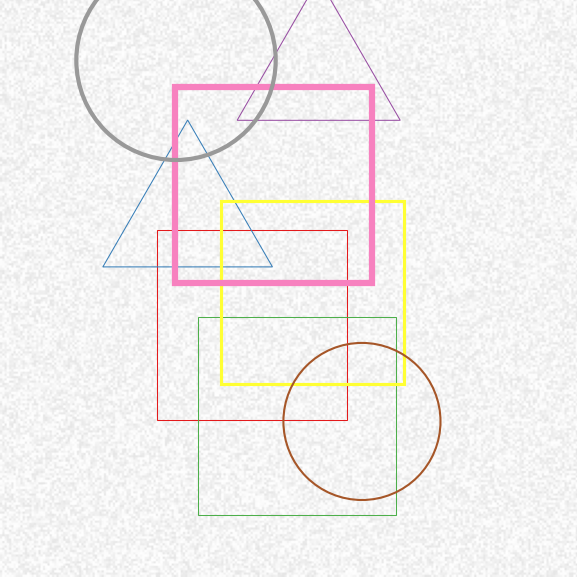[{"shape": "square", "thickness": 0.5, "radius": 0.82, "center": [0.436, 0.436]}, {"shape": "triangle", "thickness": 0.5, "radius": 0.85, "center": [0.325, 0.622]}, {"shape": "square", "thickness": 0.5, "radius": 0.86, "center": [0.514, 0.279]}, {"shape": "triangle", "thickness": 0.5, "radius": 0.82, "center": [0.552, 0.872]}, {"shape": "square", "thickness": 1.5, "radius": 0.79, "center": [0.541, 0.493]}, {"shape": "circle", "thickness": 1, "radius": 0.68, "center": [0.627, 0.269]}, {"shape": "square", "thickness": 3, "radius": 0.85, "center": [0.474, 0.679]}, {"shape": "circle", "thickness": 2, "radius": 0.86, "center": [0.305, 0.895]}]